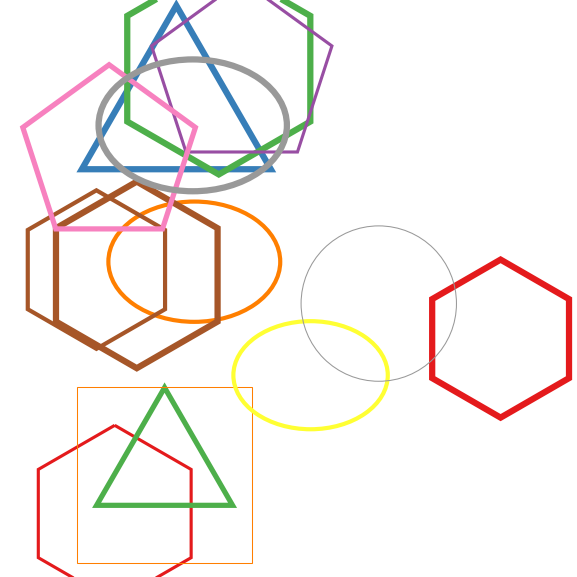[{"shape": "hexagon", "thickness": 3, "radius": 0.68, "center": [0.867, 0.413]}, {"shape": "hexagon", "thickness": 1.5, "radius": 0.76, "center": [0.199, 0.11]}, {"shape": "triangle", "thickness": 3, "radius": 0.94, "center": [0.305, 0.801]}, {"shape": "hexagon", "thickness": 3, "radius": 0.92, "center": [0.379, 0.88]}, {"shape": "triangle", "thickness": 2.5, "radius": 0.68, "center": [0.285, 0.192]}, {"shape": "pentagon", "thickness": 1.5, "radius": 0.82, "center": [0.419, 0.869]}, {"shape": "oval", "thickness": 2, "radius": 0.74, "center": [0.336, 0.546]}, {"shape": "square", "thickness": 0.5, "radius": 0.76, "center": [0.285, 0.177]}, {"shape": "oval", "thickness": 2, "radius": 0.67, "center": [0.538, 0.349]}, {"shape": "hexagon", "thickness": 3, "radius": 0.81, "center": [0.237, 0.523]}, {"shape": "hexagon", "thickness": 2, "radius": 0.69, "center": [0.167, 0.532]}, {"shape": "pentagon", "thickness": 2.5, "radius": 0.79, "center": [0.189, 0.73]}, {"shape": "oval", "thickness": 3, "radius": 0.82, "center": [0.334, 0.782]}, {"shape": "circle", "thickness": 0.5, "radius": 0.67, "center": [0.656, 0.473]}]